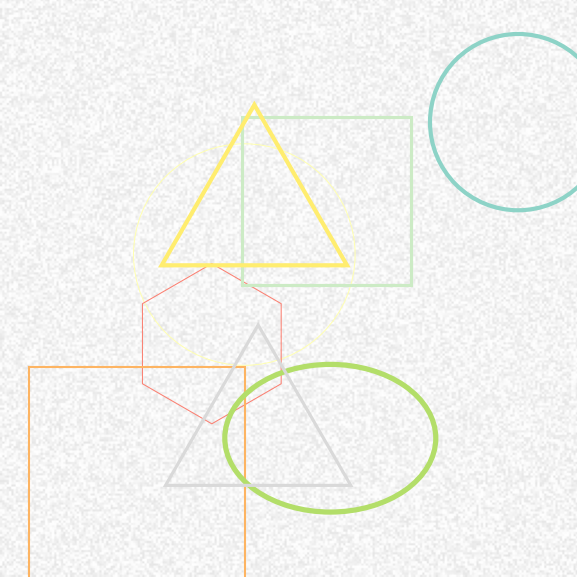[{"shape": "circle", "thickness": 2, "radius": 0.76, "center": [0.897, 0.788]}, {"shape": "circle", "thickness": 0.5, "radius": 0.96, "center": [0.423, 0.558]}, {"shape": "hexagon", "thickness": 0.5, "radius": 0.69, "center": [0.367, 0.404]}, {"shape": "square", "thickness": 1, "radius": 0.94, "center": [0.237, 0.177]}, {"shape": "oval", "thickness": 2.5, "radius": 0.91, "center": [0.572, 0.24]}, {"shape": "triangle", "thickness": 1.5, "radius": 0.93, "center": [0.447, 0.251]}, {"shape": "square", "thickness": 1.5, "radius": 0.73, "center": [0.565, 0.651]}, {"shape": "triangle", "thickness": 2, "radius": 0.93, "center": [0.44, 0.632]}]